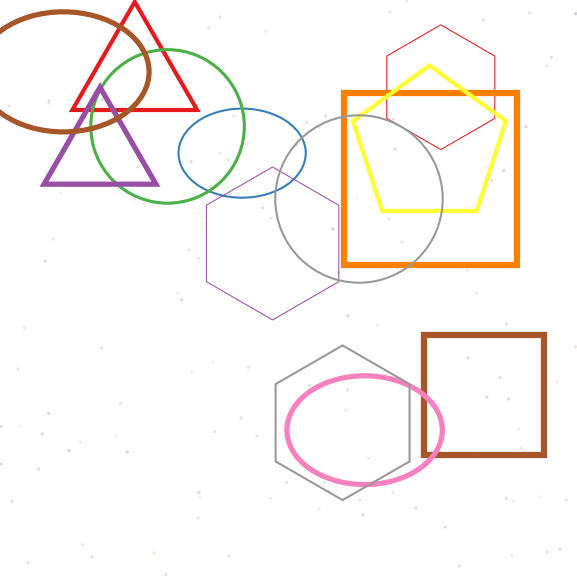[{"shape": "triangle", "thickness": 2, "radius": 0.62, "center": [0.233, 0.871]}, {"shape": "hexagon", "thickness": 0.5, "radius": 0.54, "center": [0.763, 0.848]}, {"shape": "oval", "thickness": 1, "radius": 0.55, "center": [0.419, 0.734]}, {"shape": "circle", "thickness": 1.5, "radius": 0.66, "center": [0.29, 0.78]}, {"shape": "triangle", "thickness": 2.5, "radius": 0.56, "center": [0.173, 0.736]}, {"shape": "hexagon", "thickness": 0.5, "radius": 0.66, "center": [0.472, 0.578]}, {"shape": "square", "thickness": 3, "radius": 0.75, "center": [0.746, 0.689]}, {"shape": "pentagon", "thickness": 2, "radius": 0.7, "center": [0.744, 0.747]}, {"shape": "square", "thickness": 3, "radius": 0.52, "center": [0.838, 0.315]}, {"shape": "oval", "thickness": 2.5, "radius": 0.74, "center": [0.11, 0.875]}, {"shape": "oval", "thickness": 2.5, "radius": 0.67, "center": [0.631, 0.254]}, {"shape": "hexagon", "thickness": 1, "radius": 0.67, "center": [0.593, 0.267]}, {"shape": "circle", "thickness": 1, "radius": 0.72, "center": [0.622, 0.655]}]